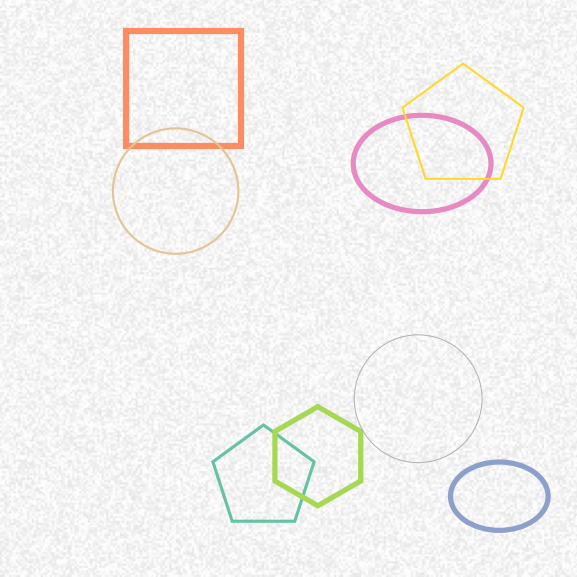[{"shape": "pentagon", "thickness": 1.5, "radius": 0.46, "center": [0.456, 0.171]}, {"shape": "square", "thickness": 3, "radius": 0.5, "center": [0.317, 0.846]}, {"shape": "oval", "thickness": 2.5, "radius": 0.42, "center": [0.865, 0.14]}, {"shape": "oval", "thickness": 2.5, "radius": 0.6, "center": [0.731, 0.716]}, {"shape": "hexagon", "thickness": 2.5, "radius": 0.43, "center": [0.55, 0.209]}, {"shape": "pentagon", "thickness": 1, "radius": 0.55, "center": [0.802, 0.779]}, {"shape": "circle", "thickness": 1, "radius": 0.54, "center": [0.304, 0.668]}, {"shape": "circle", "thickness": 0.5, "radius": 0.55, "center": [0.724, 0.309]}]